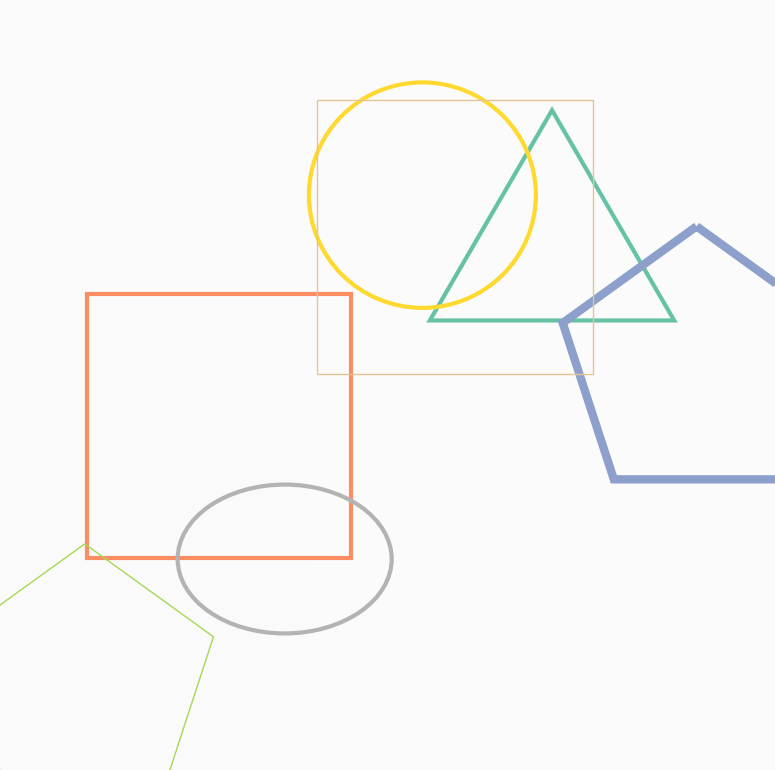[{"shape": "triangle", "thickness": 1.5, "radius": 0.91, "center": [0.712, 0.675]}, {"shape": "square", "thickness": 1.5, "radius": 0.85, "center": [0.283, 0.447]}, {"shape": "pentagon", "thickness": 3, "radius": 0.91, "center": [0.899, 0.524]}, {"shape": "pentagon", "thickness": 0.5, "radius": 0.87, "center": [0.109, 0.119]}, {"shape": "circle", "thickness": 1.5, "radius": 0.73, "center": [0.545, 0.747]}, {"shape": "square", "thickness": 0.5, "radius": 0.89, "center": [0.587, 0.693]}, {"shape": "oval", "thickness": 1.5, "radius": 0.69, "center": [0.367, 0.274]}]